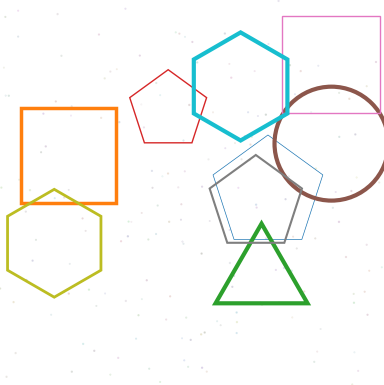[{"shape": "pentagon", "thickness": 0.5, "radius": 0.75, "center": [0.696, 0.499]}, {"shape": "square", "thickness": 2.5, "radius": 0.62, "center": [0.178, 0.597]}, {"shape": "triangle", "thickness": 3, "radius": 0.69, "center": [0.679, 0.281]}, {"shape": "pentagon", "thickness": 1, "radius": 0.52, "center": [0.437, 0.714]}, {"shape": "circle", "thickness": 3, "radius": 0.74, "center": [0.861, 0.627]}, {"shape": "square", "thickness": 1, "radius": 0.63, "center": [0.86, 0.833]}, {"shape": "pentagon", "thickness": 1.5, "radius": 0.63, "center": [0.664, 0.471]}, {"shape": "hexagon", "thickness": 2, "radius": 0.7, "center": [0.141, 0.368]}, {"shape": "hexagon", "thickness": 3, "radius": 0.7, "center": [0.625, 0.775]}]